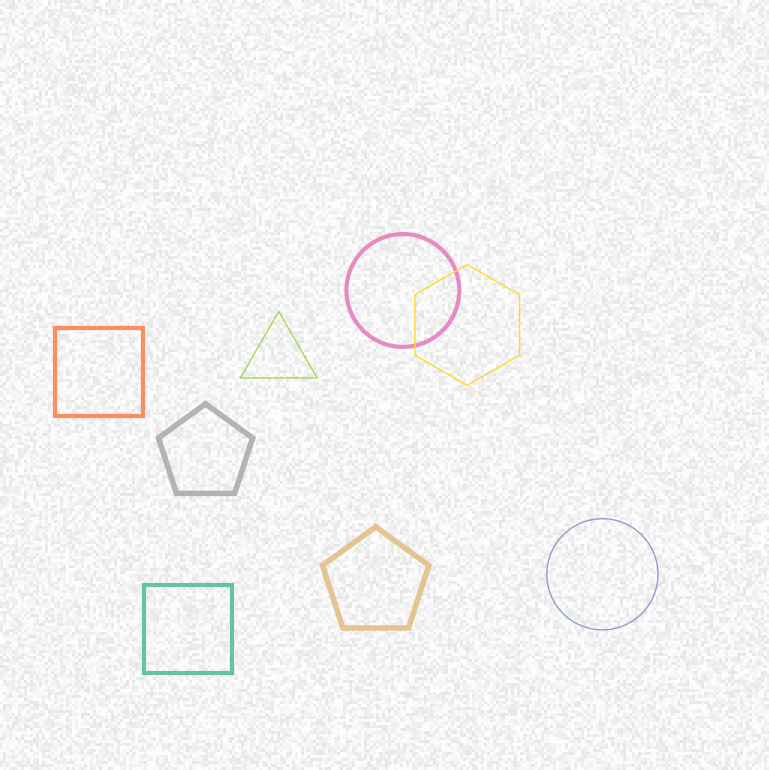[{"shape": "square", "thickness": 1.5, "radius": 0.29, "center": [0.245, 0.183]}, {"shape": "square", "thickness": 1.5, "radius": 0.29, "center": [0.129, 0.517]}, {"shape": "circle", "thickness": 0.5, "radius": 0.36, "center": [0.782, 0.254]}, {"shape": "circle", "thickness": 1.5, "radius": 0.37, "center": [0.523, 0.623]}, {"shape": "triangle", "thickness": 0.5, "radius": 0.29, "center": [0.362, 0.538]}, {"shape": "hexagon", "thickness": 0.5, "radius": 0.39, "center": [0.607, 0.578]}, {"shape": "pentagon", "thickness": 2, "radius": 0.36, "center": [0.488, 0.243]}, {"shape": "pentagon", "thickness": 2, "radius": 0.32, "center": [0.267, 0.411]}]